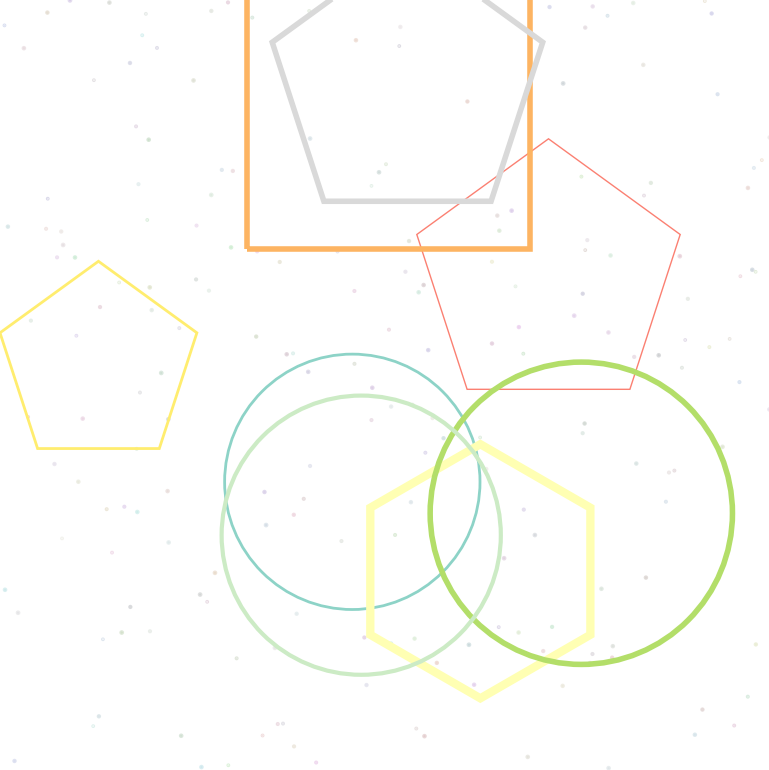[{"shape": "circle", "thickness": 1, "radius": 0.83, "center": [0.458, 0.374]}, {"shape": "hexagon", "thickness": 3, "radius": 0.83, "center": [0.624, 0.258]}, {"shape": "pentagon", "thickness": 0.5, "radius": 0.9, "center": [0.712, 0.64]}, {"shape": "square", "thickness": 2, "radius": 0.92, "center": [0.505, 0.861]}, {"shape": "circle", "thickness": 2, "radius": 0.98, "center": [0.755, 0.333]}, {"shape": "pentagon", "thickness": 2, "radius": 0.92, "center": [0.529, 0.888]}, {"shape": "circle", "thickness": 1.5, "radius": 0.91, "center": [0.469, 0.305]}, {"shape": "pentagon", "thickness": 1, "radius": 0.67, "center": [0.128, 0.526]}]